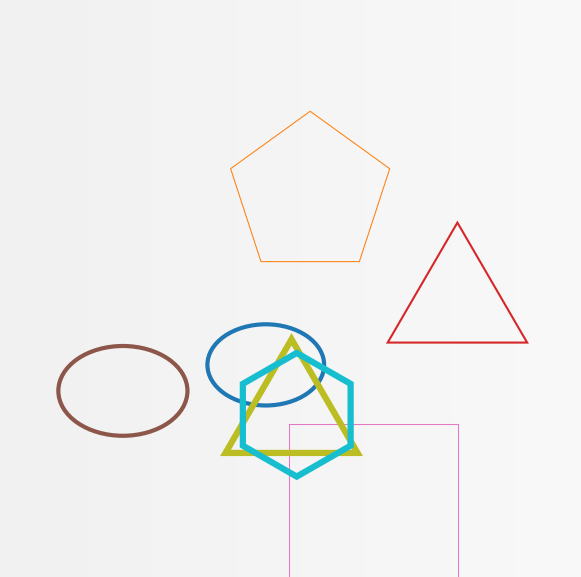[{"shape": "oval", "thickness": 2, "radius": 0.5, "center": [0.457, 0.367]}, {"shape": "pentagon", "thickness": 0.5, "radius": 0.72, "center": [0.534, 0.663]}, {"shape": "triangle", "thickness": 1, "radius": 0.69, "center": [0.787, 0.475]}, {"shape": "oval", "thickness": 2, "radius": 0.56, "center": [0.211, 0.322]}, {"shape": "square", "thickness": 0.5, "radius": 0.73, "center": [0.643, 0.119]}, {"shape": "triangle", "thickness": 3, "radius": 0.66, "center": [0.502, 0.28]}, {"shape": "hexagon", "thickness": 3, "radius": 0.54, "center": [0.511, 0.281]}]